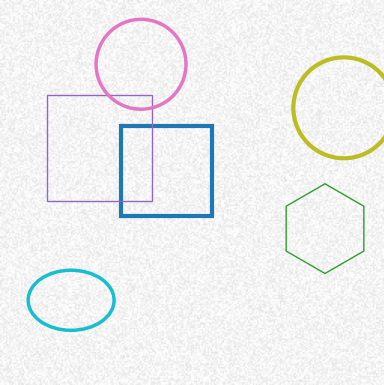[{"shape": "square", "thickness": 3, "radius": 0.59, "center": [0.432, 0.557]}, {"shape": "hexagon", "thickness": 1, "radius": 0.58, "center": [0.844, 0.406]}, {"shape": "square", "thickness": 1, "radius": 0.69, "center": [0.258, 0.615]}, {"shape": "circle", "thickness": 2.5, "radius": 0.58, "center": [0.366, 0.833]}, {"shape": "circle", "thickness": 3, "radius": 0.66, "center": [0.893, 0.72]}, {"shape": "oval", "thickness": 2.5, "radius": 0.56, "center": [0.185, 0.22]}]